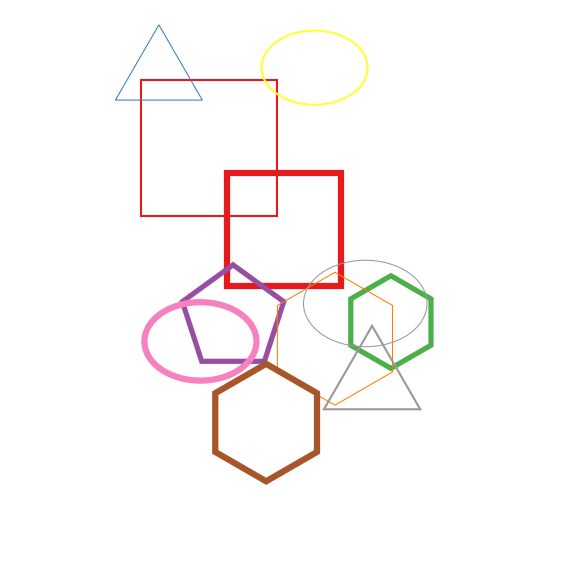[{"shape": "square", "thickness": 1, "radius": 0.59, "center": [0.361, 0.743]}, {"shape": "square", "thickness": 3, "radius": 0.49, "center": [0.491, 0.602]}, {"shape": "triangle", "thickness": 0.5, "radius": 0.43, "center": [0.275, 0.869]}, {"shape": "hexagon", "thickness": 2.5, "radius": 0.4, "center": [0.677, 0.441]}, {"shape": "pentagon", "thickness": 2.5, "radius": 0.46, "center": [0.404, 0.448]}, {"shape": "hexagon", "thickness": 0.5, "radius": 0.58, "center": [0.58, 0.413]}, {"shape": "oval", "thickness": 1, "radius": 0.46, "center": [0.545, 0.882]}, {"shape": "hexagon", "thickness": 3, "radius": 0.51, "center": [0.461, 0.267]}, {"shape": "oval", "thickness": 3, "radius": 0.49, "center": [0.347, 0.408]}, {"shape": "oval", "thickness": 0.5, "radius": 0.53, "center": [0.633, 0.474]}, {"shape": "triangle", "thickness": 1, "radius": 0.48, "center": [0.644, 0.339]}]